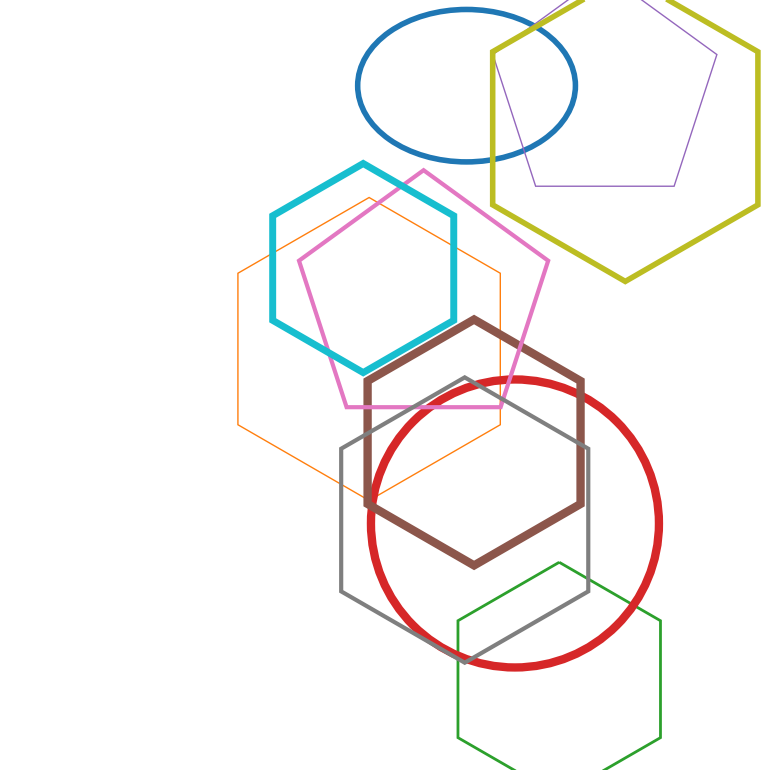[{"shape": "oval", "thickness": 2, "radius": 0.71, "center": [0.606, 0.889]}, {"shape": "hexagon", "thickness": 0.5, "radius": 0.98, "center": [0.479, 0.547]}, {"shape": "hexagon", "thickness": 1, "radius": 0.76, "center": [0.726, 0.118]}, {"shape": "circle", "thickness": 3, "radius": 0.94, "center": [0.669, 0.32]}, {"shape": "pentagon", "thickness": 0.5, "radius": 0.76, "center": [0.786, 0.882]}, {"shape": "hexagon", "thickness": 3, "radius": 0.8, "center": [0.616, 0.425]}, {"shape": "pentagon", "thickness": 1.5, "radius": 0.85, "center": [0.55, 0.609]}, {"shape": "hexagon", "thickness": 1.5, "radius": 0.93, "center": [0.604, 0.325]}, {"shape": "hexagon", "thickness": 2, "radius": 0.99, "center": [0.812, 0.833]}, {"shape": "hexagon", "thickness": 2.5, "radius": 0.68, "center": [0.472, 0.652]}]